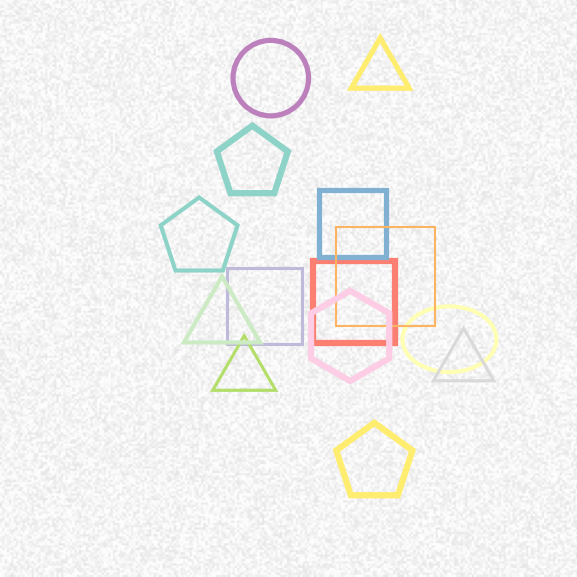[{"shape": "pentagon", "thickness": 3, "radius": 0.32, "center": [0.437, 0.717]}, {"shape": "pentagon", "thickness": 2, "radius": 0.35, "center": [0.345, 0.587]}, {"shape": "oval", "thickness": 2, "radius": 0.41, "center": [0.778, 0.412]}, {"shape": "square", "thickness": 1.5, "radius": 0.33, "center": [0.458, 0.469]}, {"shape": "square", "thickness": 3, "radius": 0.35, "center": [0.613, 0.477]}, {"shape": "square", "thickness": 2.5, "radius": 0.29, "center": [0.61, 0.613]}, {"shape": "square", "thickness": 1, "radius": 0.43, "center": [0.667, 0.521]}, {"shape": "triangle", "thickness": 1.5, "radius": 0.31, "center": [0.423, 0.355]}, {"shape": "hexagon", "thickness": 3, "radius": 0.39, "center": [0.606, 0.418]}, {"shape": "triangle", "thickness": 1.5, "radius": 0.3, "center": [0.803, 0.37]}, {"shape": "circle", "thickness": 2.5, "radius": 0.33, "center": [0.469, 0.864]}, {"shape": "triangle", "thickness": 2, "radius": 0.38, "center": [0.384, 0.444]}, {"shape": "pentagon", "thickness": 3, "radius": 0.35, "center": [0.648, 0.198]}, {"shape": "triangle", "thickness": 2.5, "radius": 0.29, "center": [0.658, 0.875]}]